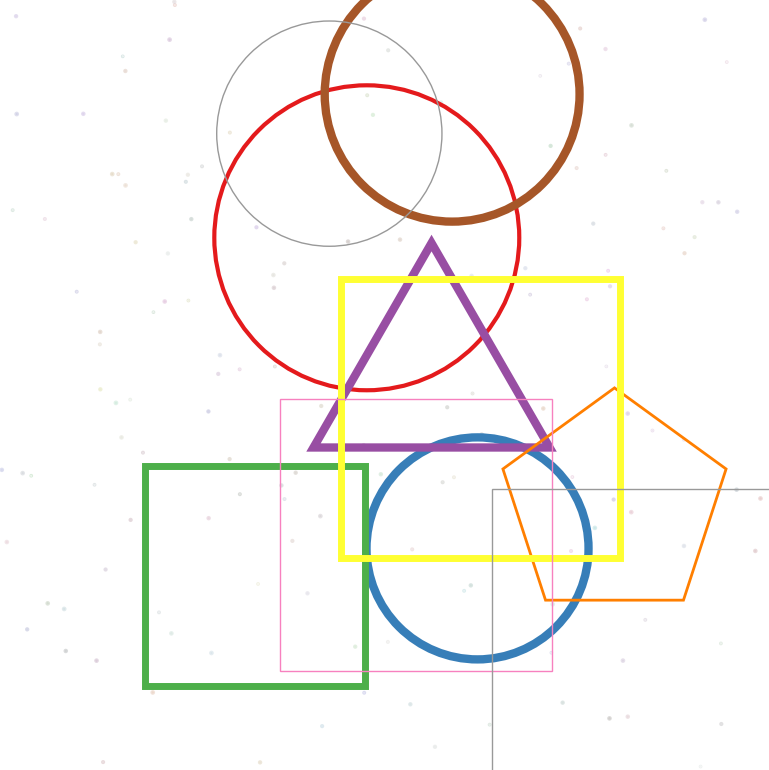[{"shape": "circle", "thickness": 1.5, "radius": 0.99, "center": [0.476, 0.691]}, {"shape": "circle", "thickness": 3, "radius": 0.72, "center": [0.62, 0.288]}, {"shape": "square", "thickness": 2.5, "radius": 0.71, "center": [0.331, 0.252]}, {"shape": "triangle", "thickness": 3, "radius": 0.89, "center": [0.56, 0.507]}, {"shape": "pentagon", "thickness": 1, "radius": 0.76, "center": [0.798, 0.344]}, {"shape": "square", "thickness": 2.5, "radius": 0.9, "center": [0.624, 0.457]}, {"shape": "circle", "thickness": 3, "radius": 0.83, "center": [0.587, 0.878]}, {"shape": "square", "thickness": 0.5, "radius": 0.88, "center": [0.541, 0.305]}, {"shape": "circle", "thickness": 0.5, "radius": 0.73, "center": [0.428, 0.826]}, {"shape": "square", "thickness": 0.5, "radius": 0.98, "center": [0.835, 0.169]}]